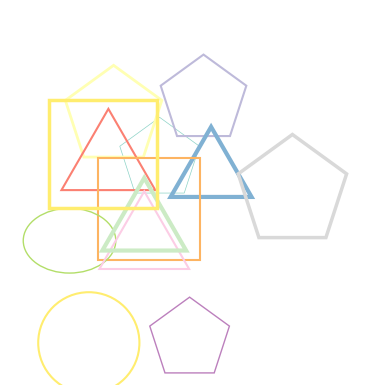[{"shape": "pentagon", "thickness": 0.5, "radius": 0.54, "center": [0.415, 0.587]}, {"shape": "pentagon", "thickness": 2, "radius": 0.66, "center": [0.295, 0.699]}, {"shape": "pentagon", "thickness": 1.5, "radius": 0.58, "center": [0.529, 0.741]}, {"shape": "triangle", "thickness": 1.5, "radius": 0.7, "center": [0.281, 0.577]}, {"shape": "triangle", "thickness": 3, "radius": 0.61, "center": [0.548, 0.549]}, {"shape": "square", "thickness": 1.5, "radius": 0.66, "center": [0.387, 0.457]}, {"shape": "oval", "thickness": 1, "radius": 0.6, "center": [0.181, 0.375]}, {"shape": "triangle", "thickness": 1.5, "radius": 0.67, "center": [0.375, 0.369]}, {"shape": "pentagon", "thickness": 2.5, "radius": 0.74, "center": [0.76, 0.503]}, {"shape": "pentagon", "thickness": 1, "radius": 0.54, "center": [0.492, 0.119]}, {"shape": "triangle", "thickness": 3, "radius": 0.63, "center": [0.375, 0.412]}, {"shape": "circle", "thickness": 1.5, "radius": 0.66, "center": [0.231, 0.11]}, {"shape": "square", "thickness": 2.5, "radius": 0.7, "center": [0.268, 0.6]}]